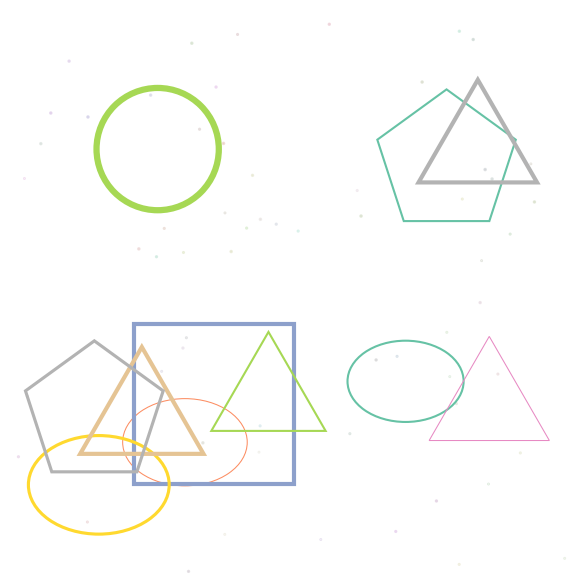[{"shape": "oval", "thickness": 1, "radius": 0.5, "center": [0.702, 0.339]}, {"shape": "pentagon", "thickness": 1, "radius": 0.63, "center": [0.773, 0.718]}, {"shape": "oval", "thickness": 0.5, "radius": 0.54, "center": [0.32, 0.233]}, {"shape": "square", "thickness": 2, "radius": 0.69, "center": [0.371, 0.3]}, {"shape": "triangle", "thickness": 0.5, "radius": 0.6, "center": [0.847, 0.296]}, {"shape": "triangle", "thickness": 1, "radius": 0.57, "center": [0.465, 0.31]}, {"shape": "circle", "thickness": 3, "radius": 0.53, "center": [0.273, 0.741]}, {"shape": "oval", "thickness": 1.5, "radius": 0.61, "center": [0.171, 0.16]}, {"shape": "triangle", "thickness": 2, "radius": 0.62, "center": [0.246, 0.275]}, {"shape": "triangle", "thickness": 2, "radius": 0.59, "center": [0.827, 0.742]}, {"shape": "pentagon", "thickness": 1.5, "radius": 0.63, "center": [0.163, 0.284]}]